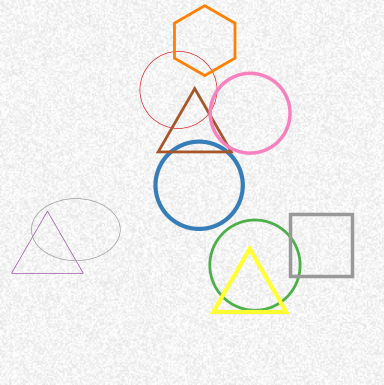[{"shape": "circle", "thickness": 0.5, "radius": 0.5, "center": [0.464, 0.767]}, {"shape": "circle", "thickness": 3, "radius": 0.57, "center": [0.517, 0.519]}, {"shape": "circle", "thickness": 2, "radius": 0.59, "center": [0.662, 0.311]}, {"shape": "triangle", "thickness": 0.5, "radius": 0.54, "center": [0.123, 0.344]}, {"shape": "hexagon", "thickness": 2, "radius": 0.45, "center": [0.532, 0.894]}, {"shape": "triangle", "thickness": 3, "radius": 0.55, "center": [0.649, 0.244]}, {"shape": "triangle", "thickness": 2, "radius": 0.55, "center": [0.506, 0.66]}, {"shape": "circle", "thickness": 2.5, "radius": 0.52, "center": [0.65, 0.706]}, {"shape": "square", "thickness": 2.5, "radius": 0.4, "center": [0.834, 0.364]}, {"shape": "oval", "thickness": 0.5, "radius": 0.58, "center": [0.197, 0.403]}]